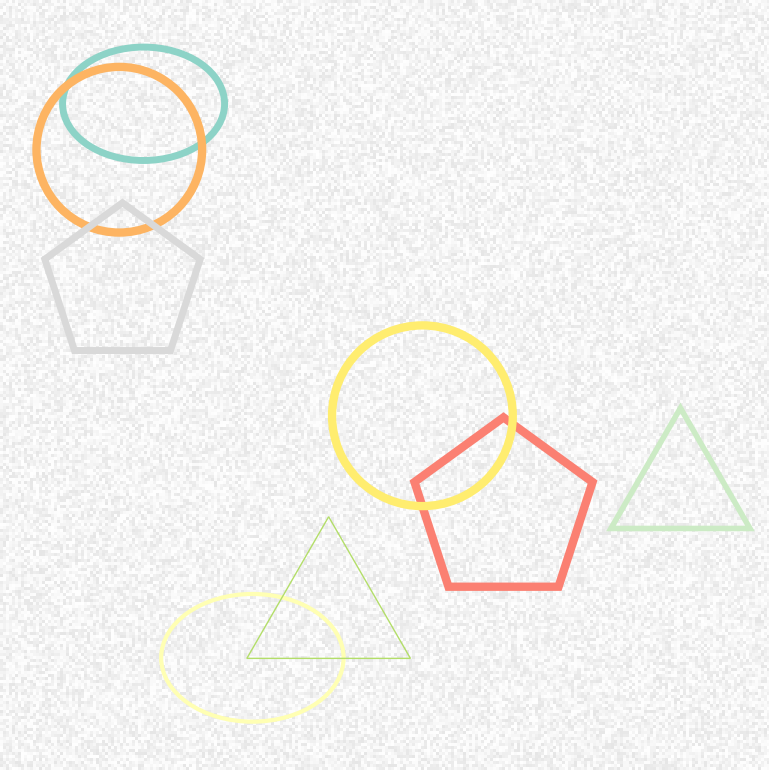[{"shape": "oval", "thickness": 2.5, "radius": 0.53, "center": [0.186, 0.865]}, {"shape": "oval", "thickness": 1.5, "radius": 0.59, "center": [0.328, 0.146]}, {"shape": "pentagon", "thickness": 3, "radius": 0.61, "center": [0.654, 0.336]}, {"shape": "circle", "thickness": 3, "radius": 0.54, "center": [0.155, 0.806]}, {"shape": "triangle", "thickness": 0.5, "radius": 0.61, "center": [0.427, 0.206]}, {"shape": "pentagon", "thickness": 2.5, "radius": 0.53, "center": [0.159, 0.631]}, {"shape": "triangle", "thickness": 2, "radius": 0.52, "center": [0.884, 0.366]}, {"shape": "circle", "thickness": 3, "radius": 0.59, "center": [0.549, 0.46]}]